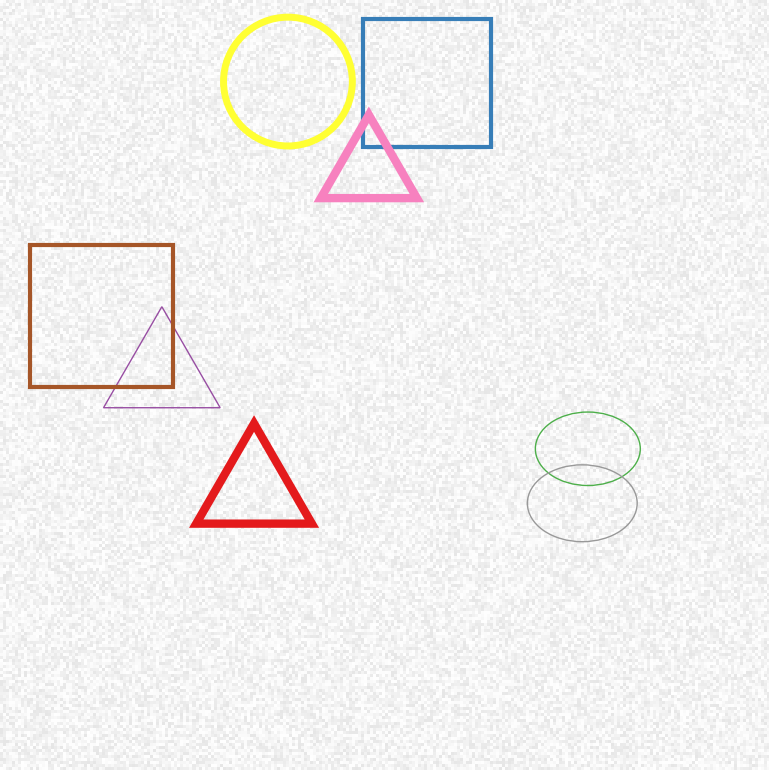[{"shape": "triangle", "thickness": 3, "radius": 0.43, "center": [0.33, 0.363]}, {"shape": "square", "thickness": 1.5, "radius": 0.42, "center": [0.554, 0.893]}, {"shape": "oval", "thickness": 0.5, "radius": 0.34, "center": [0.763, 0.417]}, {"shape": "triangle", "thickness": 0.5, "radius": 0.44, "center": [0.21, 0.514]}, {"shape": "circle", "thickness": 2.5, "radius": 0.42, "center": [0.374, 0.894]}, {"shape": "square", "thickness": 1.5, "radius": 0.46, "center": [0.132, 0.59]}, {"shape": "triangle", "thickness": 3, "radius": 0.36, "center": [0.479, 0.779]}, {"shape": "oval", "thickness": 0.5, "radius": 0.36, "center": [0.756, 0.346]}]